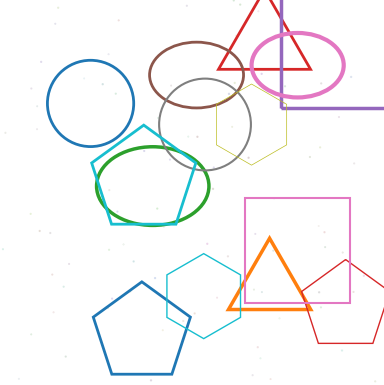[{"shape": "pentagon", "thickness": 2, "radius": 0.66, "center": [0.368, 0.135]}, {"shape": "circle", "thickness": 2, "radius": 0.56, "center": [0.235, 0.731]}, {"shape": "triangle", "thickness": 2.5, "radius": 0.62, "center": [0.7, 0.258]}, {"shape": "oval", "thickness": 2.5, "radius": 0.73, "center": [0.397, 0.517]}, {"shape": "pentagon", "thickness": 1, "radius": 0.6, "center": [0.898, 0.205]}, {"shape": "triangle", "thickness": 2, "radius": 0.69, "center": [0.687, 0.889]}, {"shape": "square", "thickness": 2.5, "radius": 0.72, "center": [0.873, 0.863]}, {"shape": "oval", "thickness": 2, "radius": 0.61, "center": [0.511, 0.805]}, {"shape": "square", "thickness": 1.5, "radius": 0.68, "center": [0.771, 0.348]}, {"shape": "oval", "thickness": 3, "radius": 0.6, "center": [0.773, 0.831]}, {"shape": "circle", "thickness": 1.5, "radius": 0.6, "center": [0.533, 0.677]}, {"shape": "hexagon", "thickness": 0.5, "radius": 0.53, "center": [0.653, 0.676]}, {"shape": "hexagon", "thickness": 1, "radius": 0.55, "center": [0.529, 0.231]}, {"shape": "pentagon", "thickness": 2, "radius": 0.71, "center": [0.373, 0.533]}]